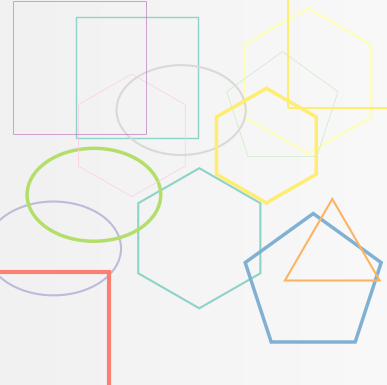[{"shape": "square", "thickness": 1, "radius": 0.79, "center": [0.353, 0.799]}, {"shape": "hexagon", "thickness": 1.5, "radius": 0.91, "center": [0.514, 0.381]}, {"shape": "hexagon", "thickness": 1.5, "radius": 0.94, "center": [0.795, 0.79]}, {"shape": "oval", "thickness": 1.5, "radius": 0.87, "center": [0.138, 0.355]}, {"shape": "square", "thickness": 3, "radius": 0.85, "center": [0.113, 0.123]}, {"shape": "pentagon", "thickness": 2.5, "radius": 0.92, "center": [0.808, 0.261]}, {"shape": "triangle", "thickness": 1.5, "radius": 0.71, "center": [0.858, 0.342]}, {"shape": "oval", "thickness": 2.5, "radius": 0.86, "center": [0.242, 0.494]}, {"shape": "hexagon", "thickness": 0.5, "radius": 0.8, "center": [0.34, 0.648]}, {"shape": "oval", "thickness": 1.5, "radius": 0.83, "center": [0.467, 0.714]}, {"shape": "square", "thickness": 0.5, "radius": 0.86, "center": [0.205, 0.825]}, {"shape": "pentagon", "thickness": 0.5, "radius": 0.75, "center": [0.729, 0.715]}, {"shape": "square", "thickness": 1.5, "radius": 0.77, "center": [0.895, 0.872]}, {"shape": "hexagon", "thickness": 2.5, "radius": 0.74, "center": [0.687, 0.622]}]